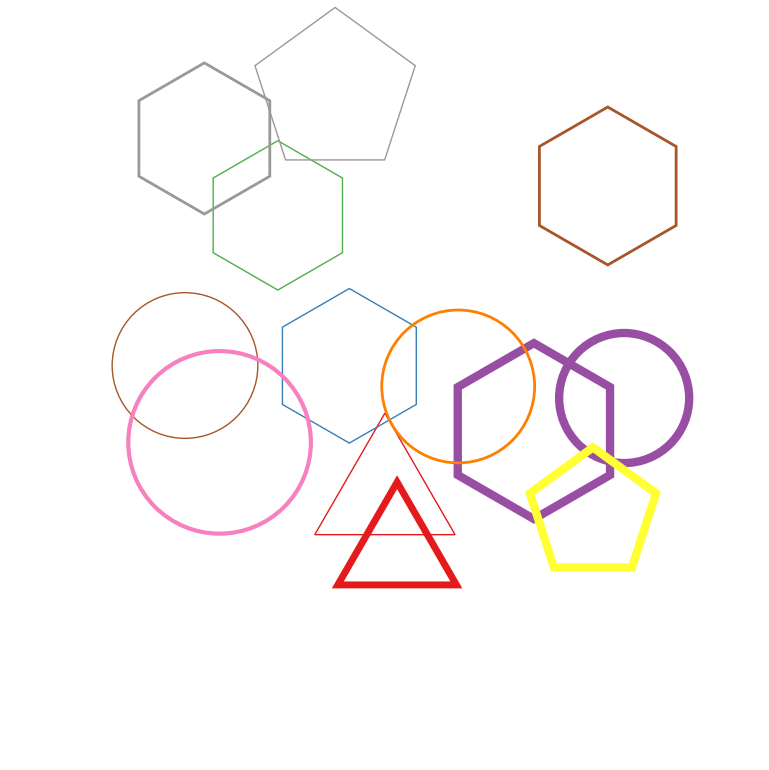[{"shape": "triangle", "thickness": 2.5, "radius": 0.44, "center": [0.516, 0.285]}, {"shape": "triangle", "thickness": 0.5, "radius": 0.53, "center": [0.5, 0.358]}, {"shape": "hexagon", "thickness": 0.5, "radius": 0.5, "center": [0.454, 0.525]}, {"shape": "hexagon", "thickness": 0.5, "radius": 0.48, "center": [0.361, 0.72]}, {"shape": "circle", "thickness": 3, "radius": 0.42, "center": [0.811, 0.483]}, {"shape": "hexagon", "thickness": 3, "radius": 0.57, "center": [0.693, 0.44]}, {"shape": "circle", "thickness": 1, "radius": 0.5, "center": [0.595, 0.498]}, {"shape": "pentagon", "thickness": 3, "radius": 0.43, "center": [0.77, 0.333]}, {"shape": "circle", "thickness": 0.5, "radius": 0.47, "center": [0.24, 0.525]}, {"shape": "hexagon", "thickness": 1, "radius": 0.51, "center": [0.789, 0.758]}, {"shape": "circle", "thickness": 1.5, "radius": 0.59, "center": [0.285, 0.425]}, {"shape": "pentagon", "thickness": 0.5, "radius": 0.55, "center": [0.435, 0.881]}, {"shape": "hexagon", "thickness": 1, "radius": 0.49, "center": [0.265, 0.82]}]